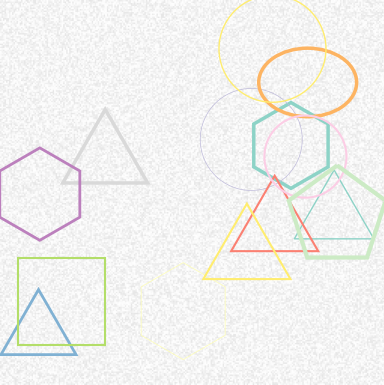[{"shape": "hexagon", "thickness": 2.5, "radius": 0.56, "center": [0.756, 0.622]}, {"shape": "triangle", "thickness": 1, "radius": 0.6, "center": [0.868, 0.439]}, {"shape": "hexagon", "thickness": 0.5, "radius": 0.63, "center": [0.476, 0.192]}, {"shape": "circle", "thickness": 0.5, "radius": 0.66, "center": [0.653, 0.638]}, {"shape": "triangle", "thickness": 1.5, "radius": 0.65, "center": [0.713, 0.413]}, {"shape": "triangle", "thickness": 2, "radius": 0.56, "center": [0.1, 0.135]}, {"shape": "oval", "thickness": 2.5, "radius": 0.64, "center": [0.799, 0.786]}, {"shape": "square", "thickness": 1.5, "radius": 0.56, "center": [0.16, 0.216]}, {"shape": "circle", "thickness": 1.5, "radius": 0.53, "center": [0.793, 0.593]}, {"shape": "triangle", "thickness": 2.5, "radius": 0.64, "center": [0.273, 0.588]}, {"shape": "hexagon", "thickness": 2, "radius": 0.6, "center": [0.103, 0.496]}, {"shape": "pentagon", "thickness": 3, "radius": 0.66, "center": [0.876, 0.438]}, {"shape": "triangle", "thickness": 1.5, "radius": 0.65, "center": [0.641, 0.34]}, {"shape": "circle", "thickness": 1, "radius": 0.69, "center": [0.708, 0.873]}]